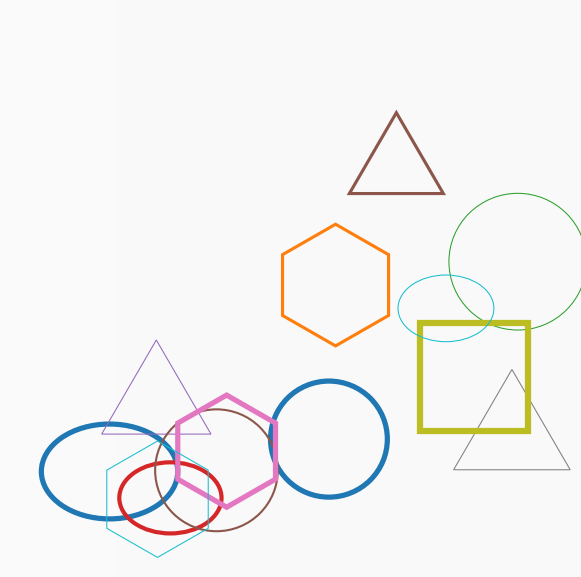[{"shape": "oval", "thickness": 2.5, "radius": 0.59, "center": [0.188, 0.183]}, {"shape": "circle", "thickness": 2.5, "radius": 0.5, "center": [0.566, 0.239]}, {"shape": "hexagon", "thickness": 1.5, "radius": 0.53, "center": [0.577, 0.506]}, {"shape": "circle", "thickness": 0.5, "radius": 0.59, "center": [0.891, 0.546]}, {"shape": "oval", "thickness": 2, "radius": 0.44, "center": [0.293, 0.137]}, {"shape": "triangle", "thickness": 0.5, "radius": 0.54, "center": [0.269, 0.302]}, {"shape": "circle", "thickness": 1, "radius": 0.53, "center": [0.372, 0.185]}, {"shape": "triangle", "thickness": 1.5, "radius": 0.47, "center": [0.682, 0.711]}, {"shape": "hexagon", "thickness": 2.5, "radius": 0.49, "center": [0.39, 0.218]}, {"shape": "triangle", "thickness": 0.5, "radius": 0.58, "center": [0.881, 0.244]}, {"shape": "square", "thickness": 3, "radius": 0.47, "center": [0.816, 0.347]}, {"shape": "oval", "thickness": 0.5, "radius": 0.41, "center": [0.767, 0.465]}, {"shape": "hexagon", "thickness": 0.5, "radius": 0.5, "center": [0.271, 0.135]}]